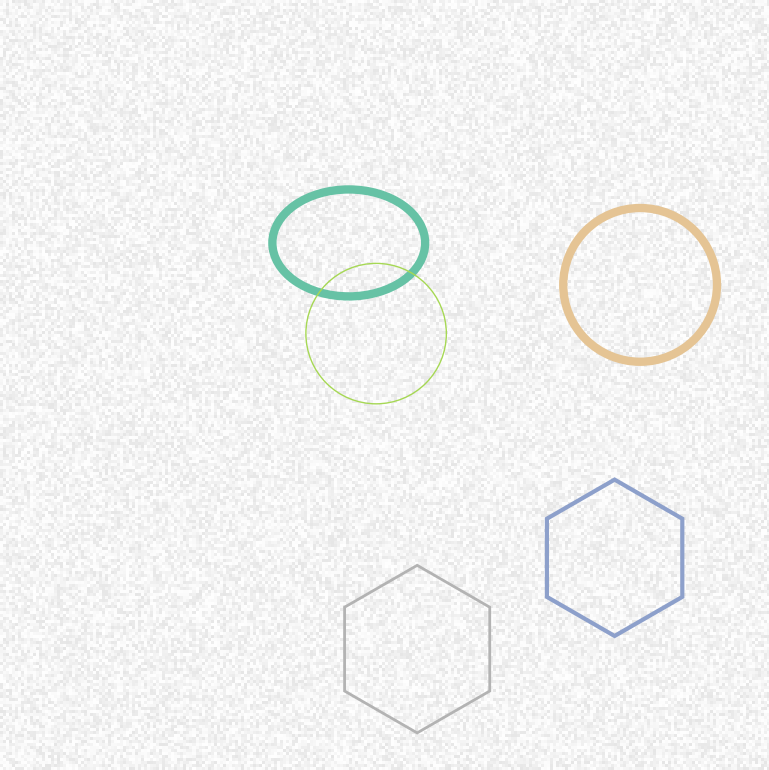[{"shape": "oval", "thickness": 3, "radius": 0.5, "center": [0.453, 0.685]}, {"shape": "hexagon", "thickness": 1.5, "radius": 0.51, "center": [0.798, 0.276]}, {"shape": "circle", "thickness": 0.5, "radius": 0.46, "center": [0.488, 0.567]}, {"shape": "circle", "thickness": 3, "radius": 0.5, "center": [0.831, 0.63]}, {"shape": "hexagon", "thickness": 1, "radius": 0.54, "center": [0.542, 0.157]}]